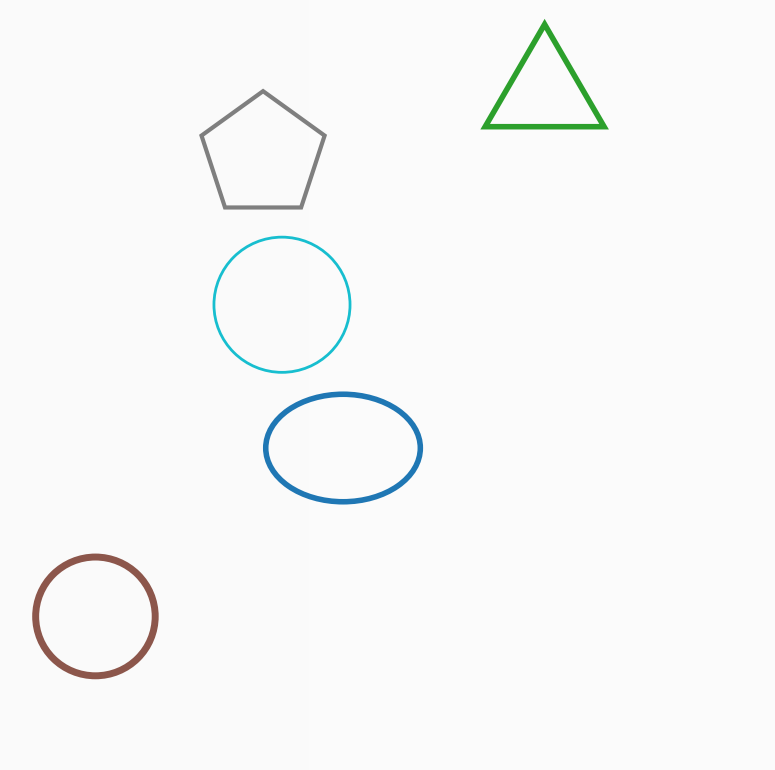[{"shape": "oval", "thickness": 2, "radius": 0.5, "center": [0.443, 0.418]}, {"shape": "triangle", "thickness": 2, "radius": 0.44, "center": [0.703, 0.88]}, {"shape": "circle", "thickness": 2.5, "radius": 0.39, "center": [0.123, 0.199]}, {"shape": "pentagon", "thickness": 1.5, "radius": 0.42, "center": [0.339, 0.798]}, {"shape": "circle", "thickness": 1, "radius": 0.44, "center": [0.364, 0.604]}]